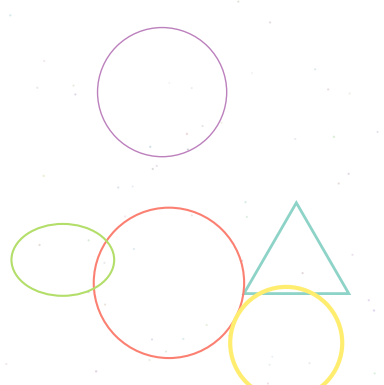[{"shape": "triangle", "thickness": 2, "radius": 0.79, "center": [0.77, 0.316]}, {"shape": "circle", "thickness": 1.5, "radius": 0.98, "center": [0.439, 0.265]}, {"shape": "oval", "thickness": 1.5, "radius": 0.67, "center": [0.163, 0.325]}, {"shape": "circle", "thickness": 1, "radius": 0.84, "center": [0.421, 0.761]}, {"shape": "circle", "thickness": 3, "radius": 0.73, "center": [0.743, 0.109]}]